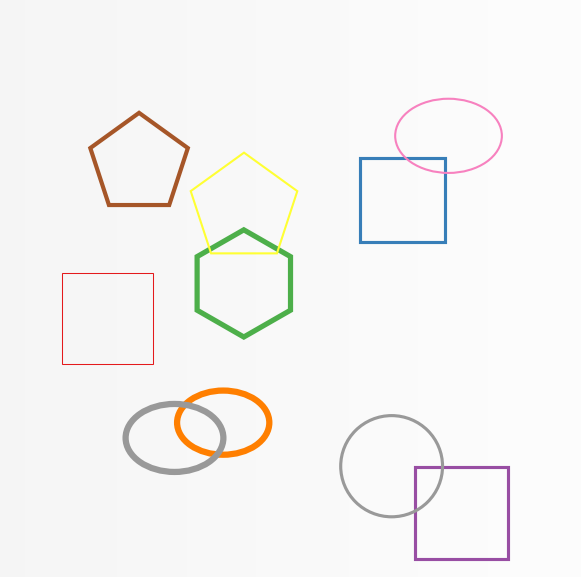[{"shape": "square", "thickness": 0.5, "radius": 0.39, "center": [0.185, 0.448]}, {"shape": "square", "thickness": 1.5, "radius": 0.37, "center": [0.692, 0.653]}, {"shape": "hexagon", "thickness": 2.5, "radius": 0.46, "center": [0.419, 0.508]}, {"shape": "square", "thickness": 1.5, "radius": 0.4, "center": [0.794, 0.111]}, {"shape": "oval", "thickness": 3, "radius": 0.4, "center": [0.384, 0.267]}, {"shape": "pentagon", "thickness": 1, "radius": 0.48, "center": [0.42, 0.638]}, {"shape": "pentagon", "thickness": 2, "radius": 0.44, "center": [0.239, 0.715]}, {"shape": "oval", "thickness": 1, "radius": 0.46, "center": [0.772, 0.764]}, {"shape": "circle", "thickness": 1.5, "radius": 0.44, "center": [0.674, 0.192]}, {"shape": "oval", "thickness": 3, "radius": 0.42, "center": [0.3, 0.241]}]